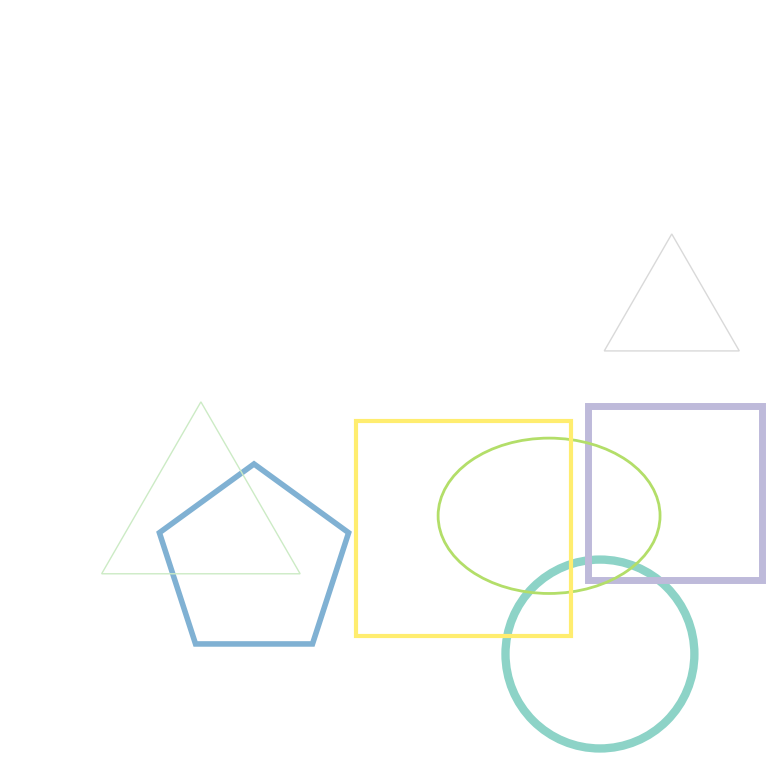[{"shape": "circle", "thickness": 3, "radius": 0.61, "center": [0.779, 0.151]}, {"shape": "square", "thickness": 2.5, "radius": 0.56, "center": [0.876, 0.359]}, {"shape": "pentagon", "thickness": 2, "radius": 0.65, "center": [0.33, 0.268]}, {"shape": "oval", "thickness": 1, "radius": 0.72, "center": [0.713, 0.33]}, {"shape": "triangle", "thickness": 0.5, "radius": 0.51, "center": [0.872, 0.595]}, {"shape": "triangle", "thickness": 0.5, "radius": 0.74, "center": [0.261, 0.329]}, {"shape": "square", "thickness": 1.5, "radius": 0.7, "center": [0.602, 0.314]}]